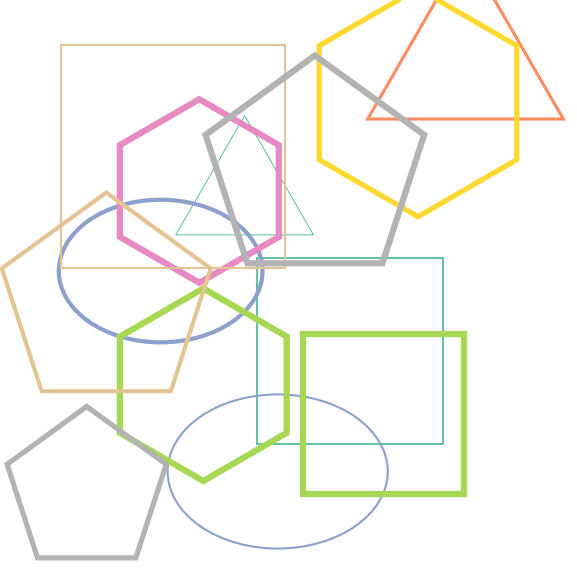[{"shape": "square", "thickness": 1, "radius": 0.8, "center": [0.606, 0.392]}, {"shape": "triangle", "thickness": 0.5, "radius": 0.69, "center": [0.424, 0.661]}, {"shape": "triangle", "thickness": 1.5, "radius": 0.98, "center": [0.806, 0.891]}, {"shape": "oval", "thickness": 2, "radius": 0.88, "center": [0.278, 0.53]}, {"shape": "oval", "thickness": 1, "radius": 0.95, "center": [0.481, 0.183]}, {"shape": "hexagon", "thickness": 3, "radius": 0.79, "center": [0.345, 0.668]}, {"shape": "hexagon", "thickness": 3, "radius": 0.83, "center": [0.352, 0.333]}, {"shape": "square", "thickness": 3, "radius": 0.69, "center": [0.664, 0.282]}, {"shape": "hexagon", "thickness": 2.5, "radius": 0.99, "center": [0.724, 0.821]}, {"shape": "square", "thickness": 1, "radius": 0.97, "center": [0.299, 0.729]}, {"shape": "pentagon", "thickness": 2, "radius": 0.95, "center": [0.184, 0.476]}, {"shape": "pentagon", "thickness": 2.5, "radius": 0.72, "center": [0.15, 0.15]}, {"shape": "pentagon", "thickness": 3, "radius": 0.99, "center": [0.545, 0.704]}]